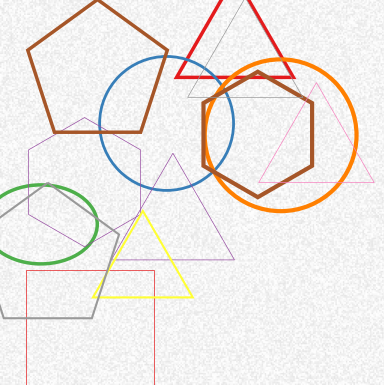[{"shape": "square", "thickness": 0.5, "radius": 0.83, "center": [0.234, 0.134]}, {"shape": "triangle", "thickness": 2.5, "radius": 0.88, "center": [0.61, 0.887]}, {"shape": "circle", "thickness": 2, "radius": 0.87, "center": [0.433, 0.679]}, {"shape": "oval", "thickness": 2.5, "radius": 0.73, "center": [0.106, 0.417]}, {"shape": "triangle", "thickness": 0.5, "radius": 0.92, "center": [0.449, 0.417]}, {"shape": "hexagon", "thickness": 0.5, "radius": 0.84, "center": [0.22, 0.527]}, {"shape": "circle", "thickness": 3, "radius": 0.99, "center": [0.729, 0.649]}, {"shape": "triangle", "thickness": 1.5, "radius": 0.75, "center": [0.371, 0.302]}, {"shape": "pentagon", "thickness": 2.5, "radius": 0.95, "center": [0.253, 0.811]}, {"shape": "hexagon", "thickness": 3, "radius": 0.81, "center": [0.67, 0.651]}, {"shape": "triangle", "thickness": 0.5, "radius": 0.87, "center": [0.822, 0.612]}, {"shape": "triangle", "thickness": 0.5, "radius": 0.86, "center": [0.637, 0.833]}, {"shape": "pentagon", "thickness": 1.5, "radius": 0.97, "center": [0.124, 0.331]}]